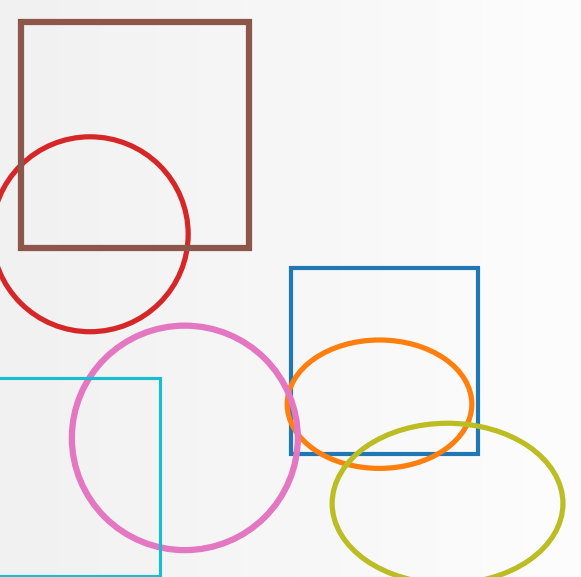[{"shape": "square", "thickness": 2, "radius": 0.81, "center": [0.661, 0.373]}, {"shape": "oval", "thickness": 2.5, "radius": 0.79, "center": [0.653, 0.299]}, {"shape": "circle", "thickness": 2.5, "radius": 0.84, "center": [0.155, 0.594]}, {"shape": "square", "thickness": 3, "radius": 0.98, "center": [0.232, 0.766]}, {"shape": "circle", "thickness": 3, "radius": 0.97, "center": [0.318, 0.241]}, {"shape": "oval", "thickness": 2.5, "radius": 0.99, "center": [0.77, 0.127]}, {"shape": "square", "thickness": 1.5, "radius": 0.86, "center": [0.103, 0.173]}]